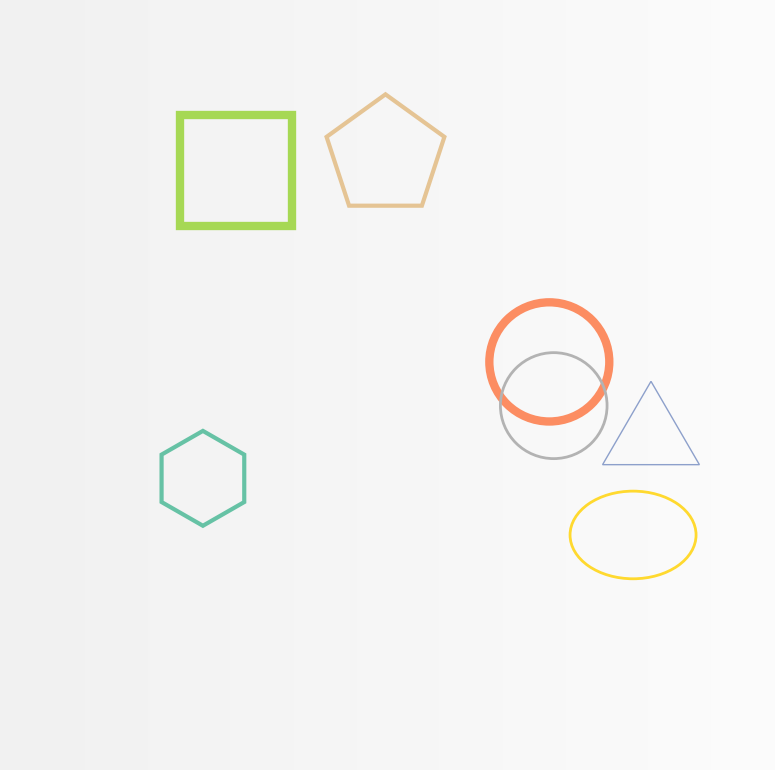[{"shape": "hexagon", "thickness": 1.5, "radius": 0.31, "center": [0.262, 0.379]}, {"shape": "circle", "thickness": 3, "radius": 0.39, "center": [0.709, 0.53]}, {"shape": "triangle", "thickness": 0.5, "radius": 0.36, "center": [0.84, 0.433]}, {"shape": "square", "thickness": 3, "radius": 0.36, "center": [0.305, 0.779]}, {"shape": "oval", "thickness": 1, "radius": 0.41, "center": [0.817, 0.305]}, {"shape": "pentagon", "thickness": 1.5, "radius": 0.4, "center": [0.497, 0.798]}, {"shape": "circle", "thickness": 1, "radius": 0.34, "center": [0.714, 0.473]}]